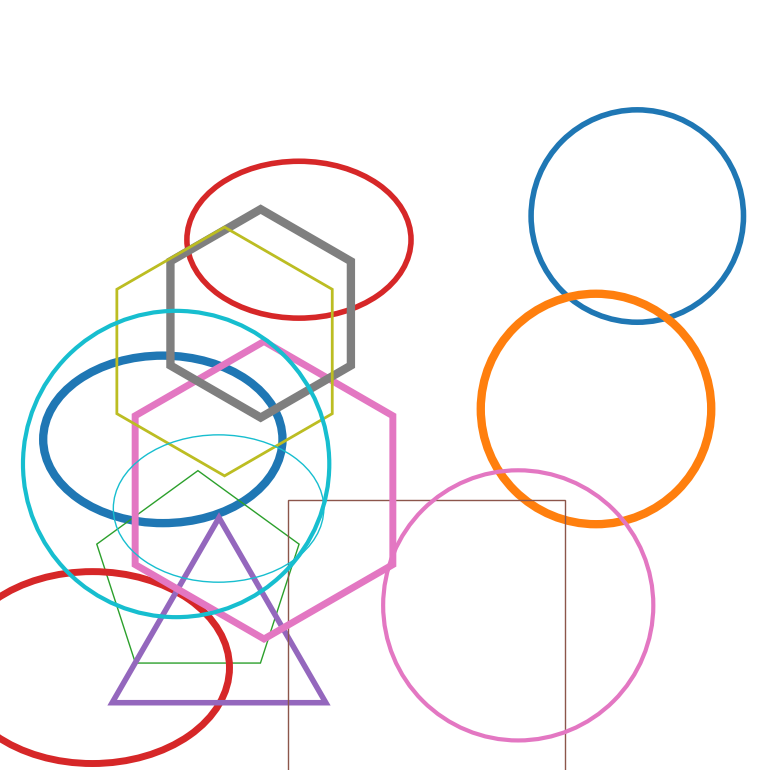[{"shape": "oval", "thickness": 3, "radius": 0.78, "center": [0.211, 0.429]}, {"shape": "circle", "thickness": 2, "radius": 0.69, "center": [0.828, 0.719]}, {"shape": "circle", "thickness": 3, "radius": 0.75, "center": [0.774, 0.469]}, {"shape": "pentagon", "thickness": 0.5, "radius": 0.69, "center": [0.257, 0.251]}, {"shape": "oval", "thickness": 2, "radius": 0.73, "center": [0.388, 0.689]}, {"shape": "oval", "thickness": 2.5, "radius": 0.89, "center": [0.12, 0.133]}, {"shape": "triangle", "thickness": 2, "radius": 0.8, "center": [0.284, 0.167]}, {"shape": "square", "thickness": 0.5, "radius": 0.9, "center": [0.554, 0.171]}, {"shape": "circle", "thickness": 1.5, "radius": 0.88, "center": [0.673, 0.214]}, {"shape": "hexagon", "thickness": 2.5, "radius": 0.97, "center": [0.343, 0.363]}, {"shape": "hexagon", "thickness": 3, "radius": 0.68, "center": [0.339, 0.593]}, {"shape": "hexagon", "thickness": 1, "radius": 0.81, "center": [0.292, 0.544]}, {"shape": "oval", "thickness": 0.5, "radius": 0.68, "center": [0.284, 0.34]}, {"shape": "circle", "thickness": 1.5, "radius": 0.99, "center": [0.229, 0.397]}]